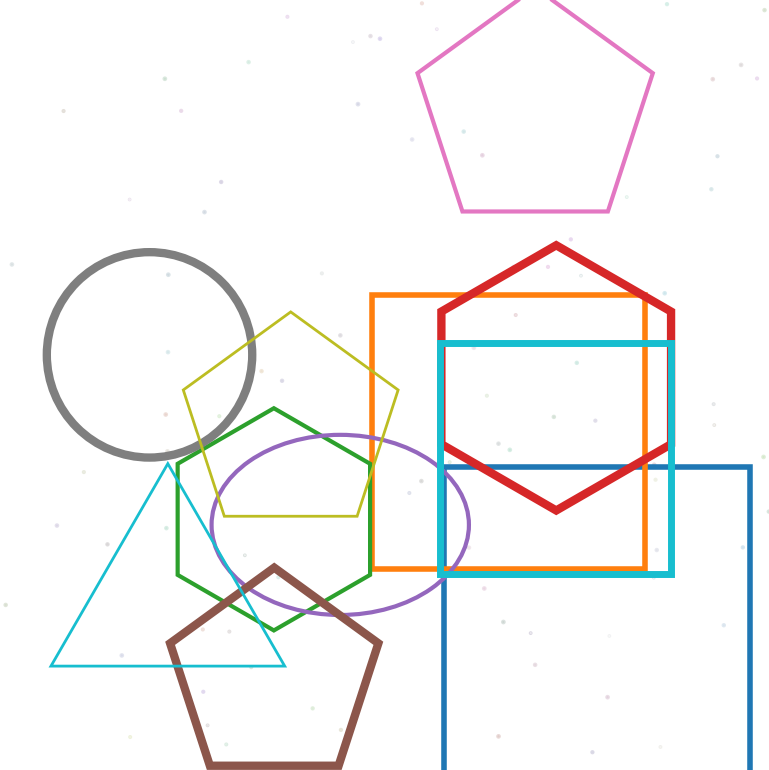[{"shape": "square", "thickness": 2, "radius": 0.99, "center": [0.775, 0.195]}, {"shape": "square", "thickness": 2, "radius": 0.89, "center": [0.66, 0.439]}, {"shape": "hexagon", "thickness": 1.5, "radius": 0.72, "center": [0.356, 0.326]}, {"shape": "hexagon", "thickness": 3, "radius": 0.86, "center": [0.722, 0.509]}, {"shape": "oval", "thickness": 1.5, "radius": 0.84, "center": [0.442, 0.318]}, {"shape": "pentagon", "thickness": 3, "radius": 0.71, "center": [0.356, 0.121]}, {"shape": "pentagon", "thickness": 1.5, "radius": 0.8, "center": [0.695, 0.855]}, {"shape": "circle", "thickness": 3, "radius": 0.67, "center": [0.194, 0.539]}, {"shape": "pentagon", "thickness": 1, "radius": 0.73, "center": [0.378, 0.448]}, {"shape": "square", "thickness": 2.5, "radius": 0.75, "center": [0.722, 0.405]}, {"shape": "triangle", "thickness": 1, "radius": 0.88, "center": [0.218, 0.223]}]